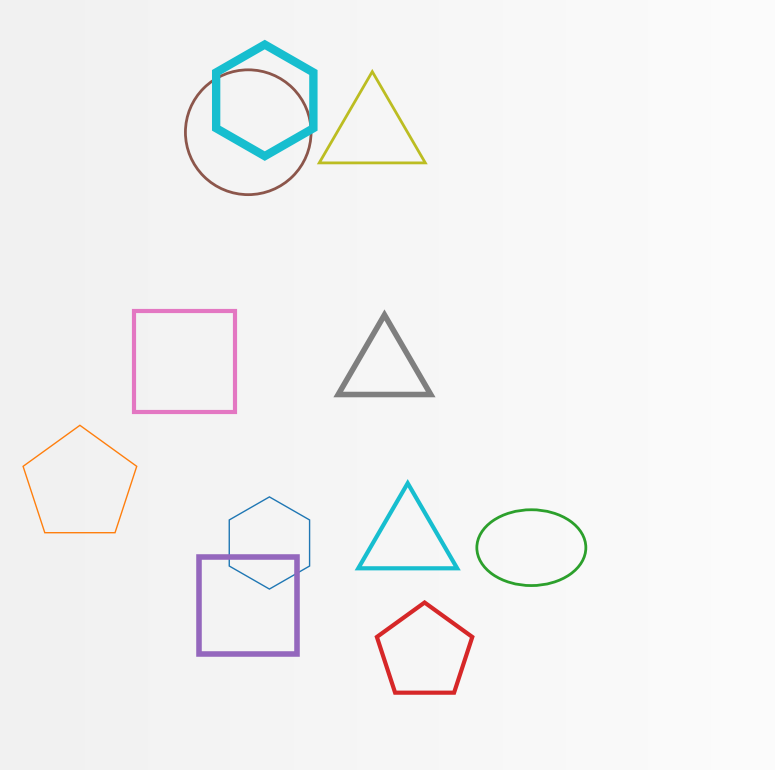[{"shape": "hexagon", "thickness": 0.5, "radius": 0.3, "center": [0.348, 0.295]}, {"shape": "pentagon", "thickness": 0.5, "radius": 0.39, "center": [0.103, 0.371]}, {"shape": "oval", "thickness": 1, "radius": 0.35, "center": [0.686, 0.289]}, {"shape": "pentagon", "thickness": 1.5, "radius": 0.32, "center": [0.548, 0.153]}, {"shape": "square", "thickness": 2, "radius": 0.31, "center": [0.32, 0.213]}, {"shape": "circle", "thickness": 1, "radius": 0.41, "center": [0.32, 0.828]}, {"shape": "square", "thickness": 1.5, "radius": 0.33, "center": [0.238, 0.53]}, {"shape": "triangle", "thickness": 2, "radius": 0.34, "center": [0.496, 0.522]}, {"shape": "triangle", "thickness": 1, "radius": 0.4, "center": [0.48, 0.828]}, {"shape": "hexagon", "thickness": 3, "radius": 0.36, "center": [0.342, 0.87]}, {"shape": "triangle", "thickness": 1.5, "radius": 0.37, "center": [0.526, 0.299]}]